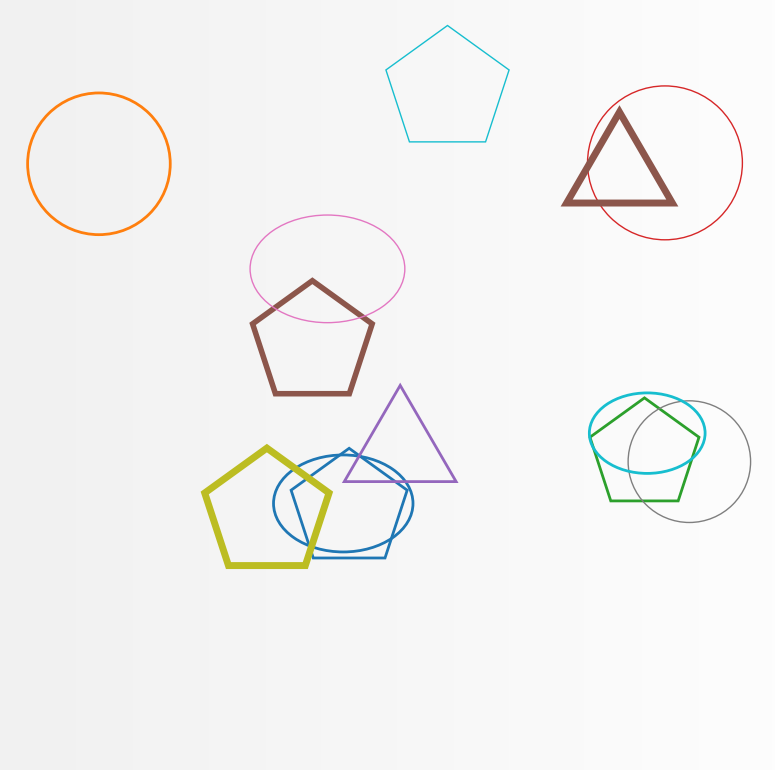[{"shape": "oval", "thickness": 1, "radius": 0.45, "center": [0.443, 0.346]}, {"shape": "pentagon", "thickness": 1, "radius": 0.39, "center": [0.451, 0.339]}, {"shape": "circle", "thickness": 1, "radius": 0.46, "center": [0.128, 0.787]}, {"shape": "pentagon", "thickness": 1, "radius": 0.37, "center": [0.832, 0.409]}, {"shape": "circle", "thickness": 0.5, "radius": 0.5, "center": [0.858, 0.788]}, {"shape": "triangle", "thickness": 1, "radius": 0.42, "center": [0.516, 0.416]}, {"shape": "pentagon", "thickness": 2, "radius": 0.41, "center": [0.403, 0.554]}, {"shape": "triangle", "thickness": 2.5, "radius": 0.39, "center": [0.799, 0.776]}, {"shape": "oval", "thickness": 0.5, "radius": 0.5, "center": [0.423, 0.651]}, {"shape": "circle", "thickness": 0.5, "radius": 0.4, "center": [0.889, 0.4]}, {"shape": "pentagon", "thickness": 2.5, "radius": 0.42, "center": [0.344, 0.334]}, {"shape": "pentagon", "thickness": 0.5, "radius": 0.42, "center": [0.577, 0.883]}, {"shape": "oval", "thickness": 1, "radius": 0.37, "center": [0.835, 0.437]}]